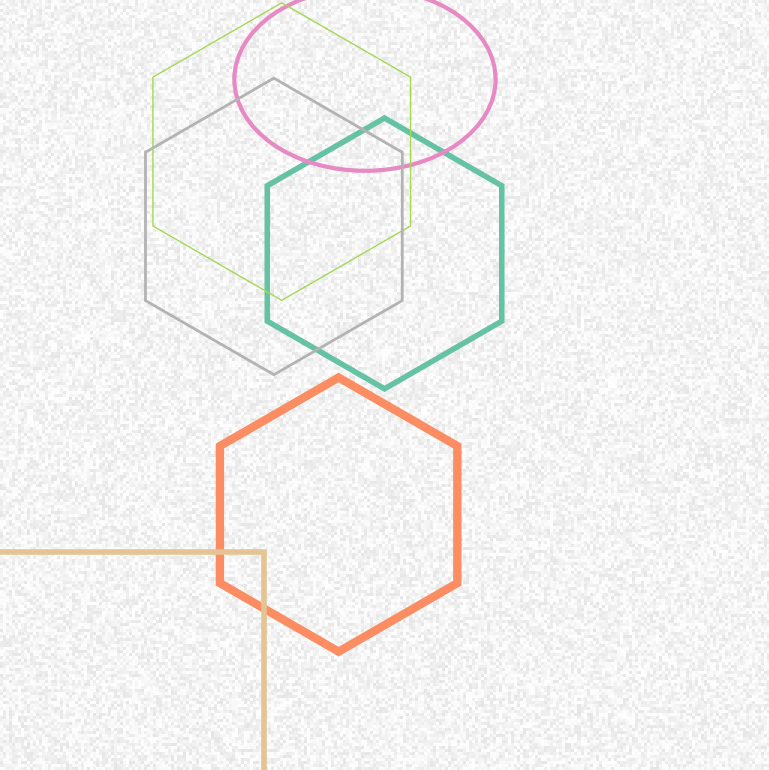[{"shape": "hexagon", "thickness": 2, "radius": 0.88, "center": [0.499, 0.671]}, {"shape": "hexagon", "thickness": 3, "radius": 0.89, "center": [0.44, 0.332]}, {"shape": "oval", "thickness": 1.5, "radius": 0.85, "center": [0.474, 0.897]}, {"shape": "hexagon", "thickness": 0.5, "radius": 0.97, "center": [0.366, 0.803]}, {"shape": "square", "thickness": 2, "radius": 0.91, "center": [0.161, 0.101]}, {"shape": "hexagon", "thickness": 1, "radius": 0.96, "center": [0.356, 0.706]}]